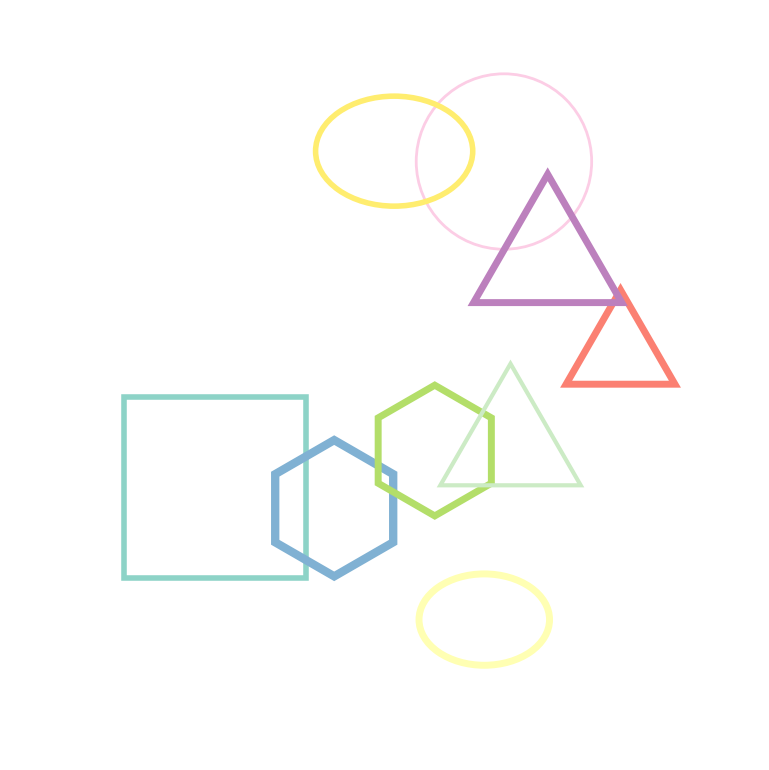[{"shape": "square", "thickness": 2, "radius": 0.59, "center": [0.279, 0.367]}, {"shape": "oval", "thickness": 2.5, "radius": 0.42, "center": [0.629, 0.195]}, {"shape": "triangle", "thickness": 2.5, "radius": 0.41, "center": [0.806, 0.542]}, {"shape": "hexagon", "thickness": 3, "radius": 0.44, "center": [0.434, 0.34]}, {"shape": "hexagon", "thickness": 2.5, "radius": 0.42, "center": [0.565, 0.415]}, {"shape": "circle", "thickness": 1, "radius": 0.57, "center": [0.654, 0.79]}, {"shape": "triangle", "thickness": 2.5, "radius": 0.56, "center": [0.711, 0.663]}, {"shape": "triangle", "thickness": 1.5, "radius": 0.53, "center": [0.663, 0.422]}, {"shape": "oval", "thickness": 2, "radius": 0.51, "center": [0.512, 0.804]}]